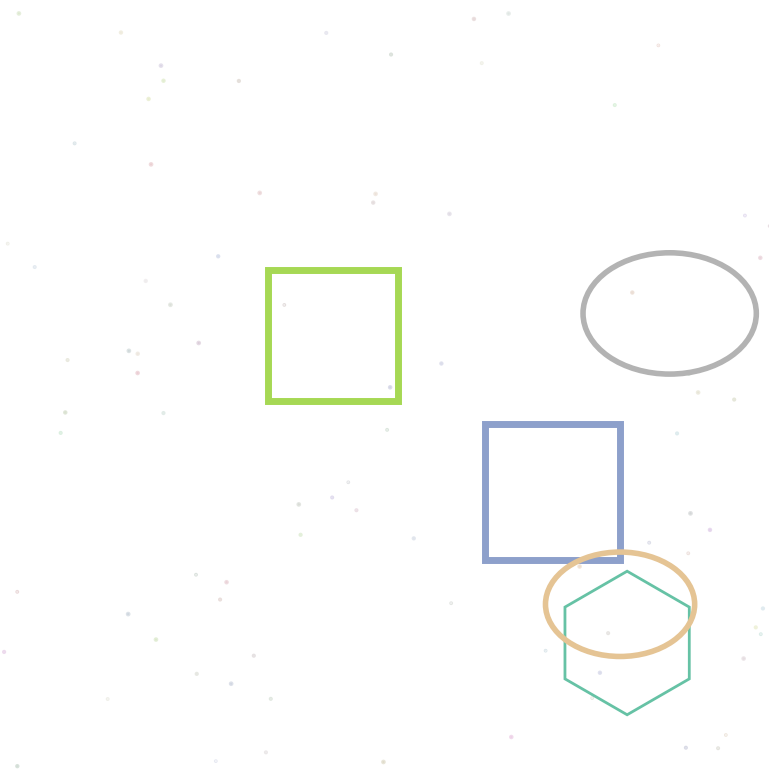[{"shape": "hexagon", "thickness": 1, "radius": 0.47, "center": [0.814, 0.165]}, {"shape": "square", "thickness": 2.5, "radius": 0.44, "center": [0.718, 0.361]}, {"shape": "square", "thickness": 2.5, "radius": 0.42, "center": [0.432, 0.564]}, {"shape": "oval", "thickness": 2, "radius": 0.48, "center": [0.805, 0.215]}, {"shape": "oval", "thickness": 2, "radius": 0.56, "center": [0.87, 0.593]}]